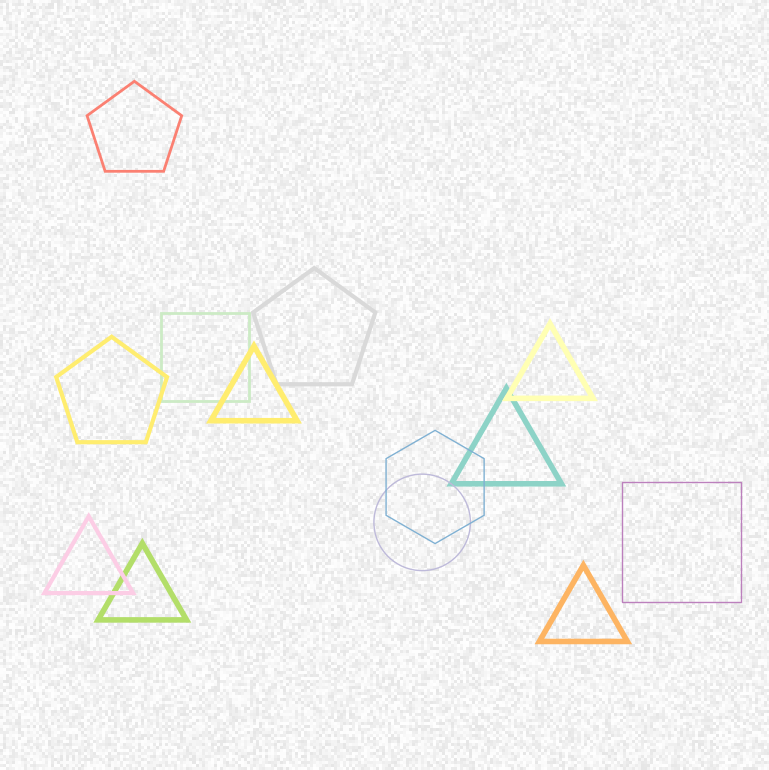[{"shape": "triangle", "thickness": 2, "radius": 0.41, "center": [0.658, 0.413]}, {"shape": "triangle", "thickness": 2, "radius": 0.32, "center": [0.714, 0.515]}, {"shape": "circle", "thickness": 0.5, "radius": 0.31, "center": [0.548, 0.322]}, {"shape": "pentagon", "thickness": 1, "radius": 0.32, "center": [0.175, 0.83]}, {"shape": "hexagon", "thickness": 0.5, "radius": 0.37, "center": [0.565, 0.368]}, {"shape": "triangle", "thickness": 2, "radius": 0.33, "center": [0.758, 0.2]}, {"shape": "triangle", "thickness": 2, "radius": 0.33, "center": [0.185, 0.228]}, {"shape": "triangle", "thickness": 1.5, "radius": 0.33, "center": [0.115, 0.263]}, {"shape": "pentagon", "thickness": 1.5, "radius": 0.42, "center": [0.408, 0.568]}, {"shape": "square", "thickness": 0.5, "radius": 0.39, "center": [0.885, 0.296]}, {"shape": "square", "thickness": 1, "radius": 0.29, "center": [0.266, 0.536]}, {"shape": "pentagon", "thickness": 1.5, "radius": 0.38, "center": [0.145, 0.487]}, {"shape": "triangle", "thickness": 2, "radius": 0.32, "center": [0.33, 0.486]}]